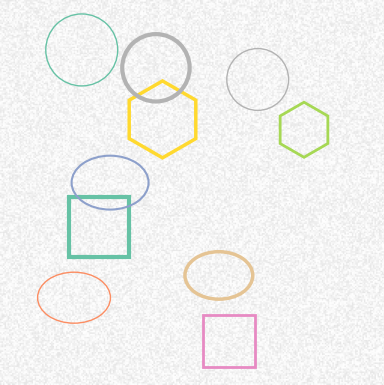[{"shape": "circle", "thickness": 1, "radius": 0.47, "center": [0.212, 0.87]}, {"shape": "square", "thickness": 3, "radius": 0.39, "center": [0.256, 0.41]}, {"shape": "oval", "thickness": 1, "radius": 0.47, "center": [0.192, 0.227]}, {"shape": "oval", "thickness": 1.5, "radius": 0.5, "center": [0.286, 0.526]}, {"shape": "square", "thickness": 2, "radius": 0.34, "center": [0.595, 0.114]}, {"shape": "hexagon", "thickness": 2, "radius": 0.36, "center": [0.79, 0.663]}, {"shape": "hexagon", "thickness": 2.5, "radius": 0.5, "center": [0.422, 0.69]}, {"shape": "oval", "thickness": 2.5, "radius": 0.44, "center": [0.568, 0.285]}, {"shape": "circle", "thickness": 1, "radius": 0.4, "center": [0.669, 0.794]}, {"shape": "circle", "thickness": 3, "radius": 0.44, "center": [0.405, 0.824]}]